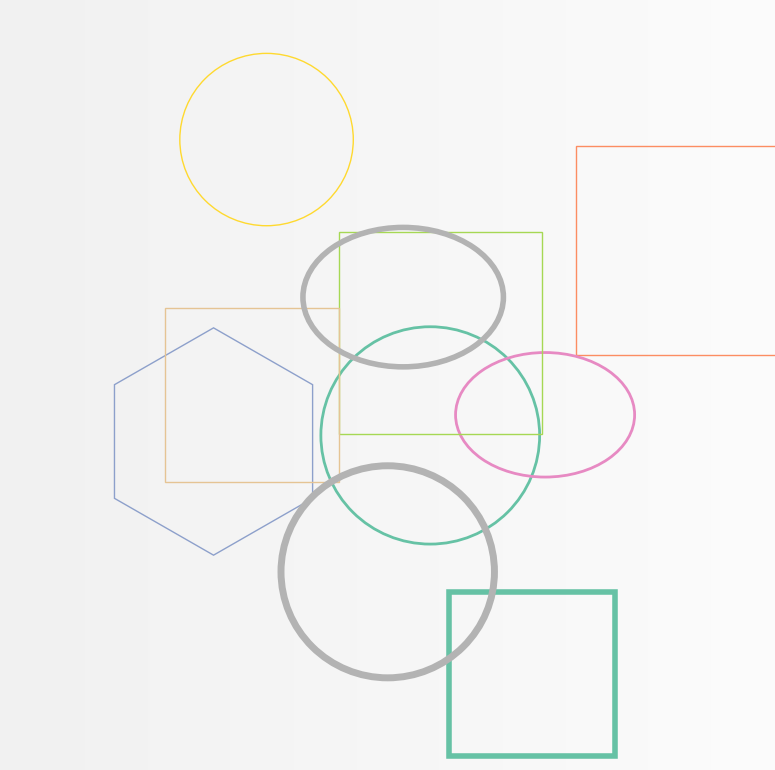[{"shape": "circle", "thickness": 1, "radius": 0.71, "center": [0.555, 0.435]}, {"shape": "square", "thickness": 2, "radius": 0.54, "center": [0.687, 0.125]}, {"shape": "square", "thickness": 0.5, "radius": 0.68, "center": [0.879, 0.674]}, {"shape": "hexagon", "thickness": 0.5, "radius": 0.74, "center": [0.276, 0.427]}, {"shape": "oval", "thickness": 1, "radius": 0.58, "center": [0.703, 0.461]}, {"shape": "square", "thickness": 0.5, "radius": 0.66, "center": [0.569, 0.568]}, {"shape": "circle", "thickness": 0.5, "radius": 0.56, "center": [0.344, 0.819]}, {"shape": "square", "thickness": 0.5, "radius": 0.56, "center": [0.325, 0.487]}, {"shape": "oval", "thickness": 2, "radius": 0.65, "center": [0.52, 0.614]}, {"shape": "circle", "thickness": 2.5, "radius": 0.69, "center": [0.5, 0.257]}]